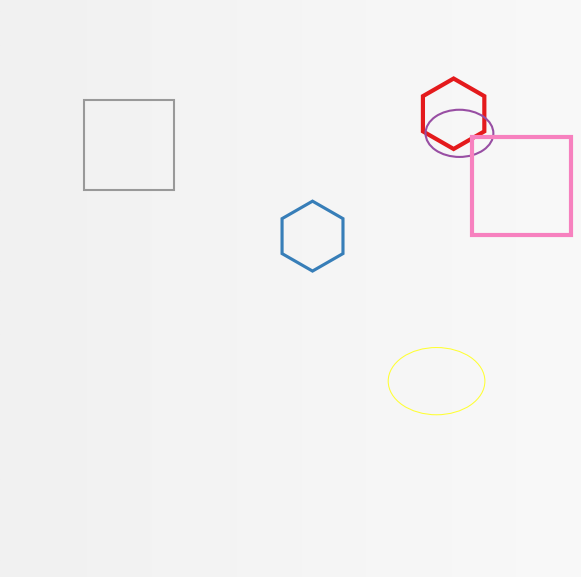[{"shape": "hexagon", "thickness": 2, "radius": 0.3, "center": [0.78, 0.802]}, {"shape": "hexagon", "thickness": 1.5, "radius": 0.3, "center": [0.538, 0.59]}, {"shape": "oval", "thickness": 1, "radius": 0.29, "center": [0.79, 0.768]}, {"shape": "oval", "thickness": 0.5, "radius": 0.42, "center": [0.751, 0.339]}, {"shape": "square", "thickness": 2, "radius": 0.42, "center": [0.897, 0.677]}, {"shape": "square", "thickness": 1, "radius": 0.39, "center": [0.222, 0.748]}]